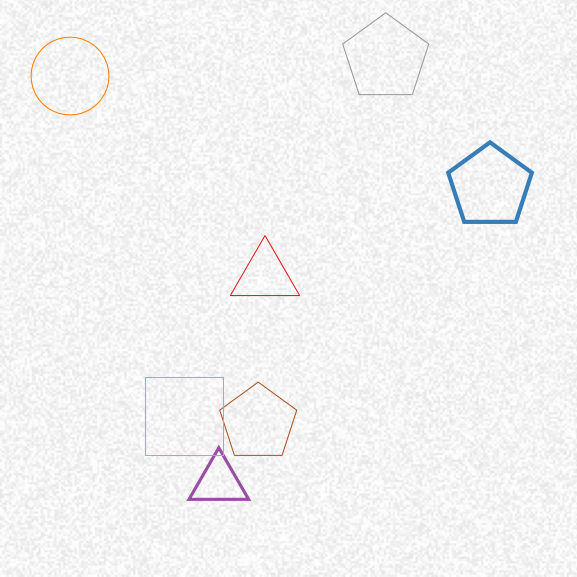[{"shape": "triangle", "thickness": 0.5, "radius": 0.35, "center": [0.459, 0.522]}, {"shape": "pentagon", "thickness": 2, "radius": 0.38, "center": [0.849, 0.677]}, {"shape": "triangle", "thickness": 1.5, "radius": 0.3, "center": [0.379, 0.164]}, {"shape": "circle", "thickness": 0.5, "radius": 0.34, "center": [0.121, 0.867]}, {"shape": "pentagon", "thickness": 0.5, "radius": 0.35, "center": [0.447, 0.267]}, {"shape": "square", "thickness": 0.5, "radius": 0.34, "center": [0.318, 0.278]}, {"shape": "pentagon", "thickness": 0.5, "radius": 0.39, "center": [0.668, 0.899]}]